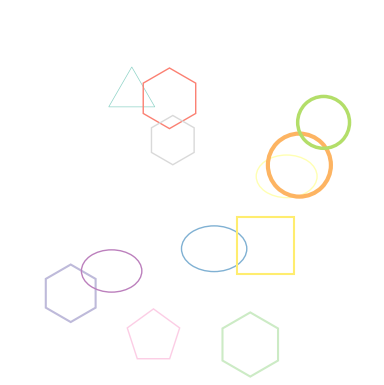[{"shape": "triangle", "thickness": 0.5, "radius": 0.35, "center": [0.342, 0.757]}, {"shape": "oval", "thickness": 1, "radius": 0.4, "center": [0.745, 0.542]}, {"shape": "hexagon", "thickness": 1.5, "radius": 0.37, "center": [0.184, 0.238]}, {"shape": "hexagon", "thickness": 1, "radius": 0.39, "center": [0.44, 0.745]}, {"shape": "oval", "thickness": 1, "radius": 0.42, "center": [0.556, 0.354]}, {"shape": "circle", "thickness": 3, "radius": 0.41, "center": [0.778, 0.571]}, {"shape": "circle", "thickness": 2.5, "radius": 0.34, "center": [0.841, 0.682]}, {"shape": "pentagon", "thickness": 1, "radius": 0.36, "center": [0.399, 0.126]}, {"shape": "hexagon", "thickness": 1, "radius": 0.32, "center": [0.449, 0.636]}, {"shape": "oval", "thickness": 1, "radius": 0.39, "center": [0.29, 0.296]}, {"shape": "hexagon", "thickness": 1.5, "radius": 0.42, "center": [0.65, 0.105]}, {"shape": "square", "thickness": 1.5, "radius": 0.37, "center": [0.69, 0.363]}]